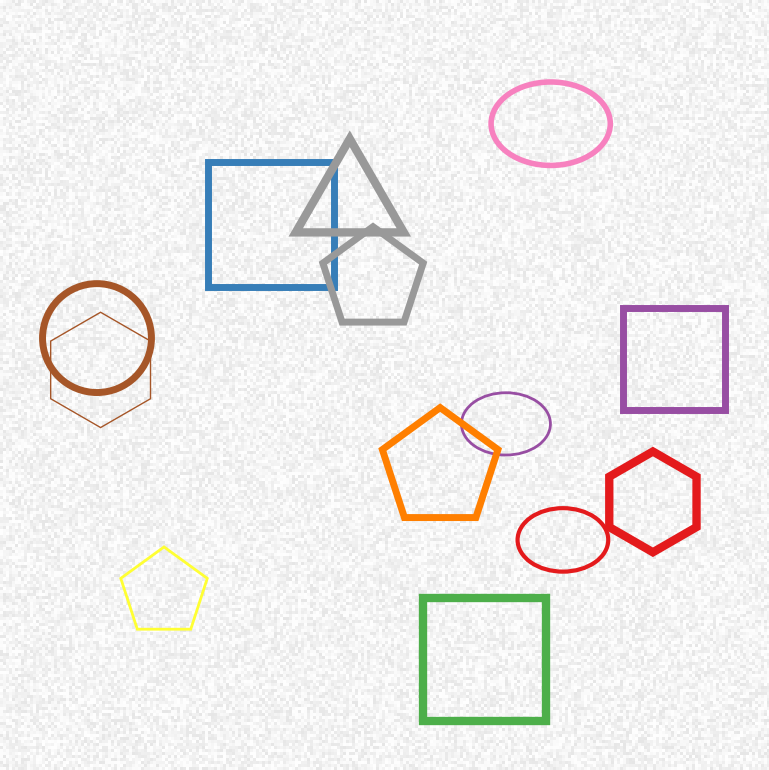[{"shape": "hexagon", "thickness": 3, "radius": 0.33, "center": [0.848, 0.348]}, {"shape": "oval", "thickness": 1.5, "radius": 0.29, "center": [0.731, 0.299]}, {"shape": "square", "thickness": 2.5, "radius": 0.41, "center": [0.352, 0.709]}, {"shape": "square", "thickness": 3, "radius": 0.4, "center": [0.629, 0.143]}, {"shape": "square", "thickness": 2.5, "radius": 0.33, "center": [0.876, 0.533]}, {"shape": "oval", "thickness": 1, "radius": 0.29, "center": [0.657, 0.45]}, {"shape": "pentagon", "thickness": 2.5, "radius": 0.39, "center": [0.572, 0.392]}, {"shape": "pentagon", "thickness": 1, "radius": 0.3, "center": [0.213, 0.231]}, {"shape": "circle", "thickness": 2.5, "radius": 0.35, "center": [0.126, 0.561]}, {"shape": "hexagon", "thickness": 0.5, "radius": 0.37, "center": [0.131, 0.52]}, {"shape": "oval", "thickness": 2, "radius": 0.39, "center": [0.715, 0.839]}, {"shape": "triangle", "thickness": 3, "radius": 0.41, "center": [0.454, 0.739]}, {"shape": "pentagon", "thickness": 2.5, "radius": 0.34, "center": [0.484, 0.637]}]